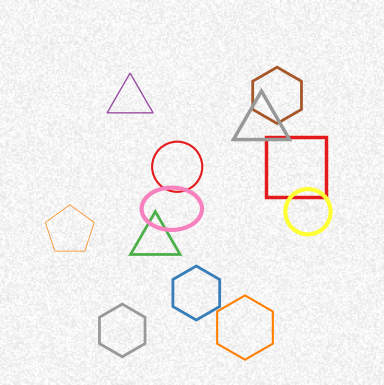[{"shape": "square", "thickness": 2.5, "radius": 0.39, "center": [0.769, 0.567]}, {"shape": "circle", "thickness": 1.5, "radius": 0.33, "center": [0.46, 0.567]}, {"shape": "hexagon", "thickness": 2, "radius": 0.35, "center": [0.51, 0.239]}, {"shape": "triangle", "thickness": 2, "radius": 0.37, "center": [0.403, 0.376]}, {"shape": "triangle", "thickness": 1, "radius": 0.34, "center": [0.338, 0.741]}, {"shape": "pentagon", "thickness": 0.5, "radius": 0.33, "center": [0.181, 0.402]}, {"shape": "hexagon", "thickness": 1.5, "radius": 0.42, "center": [0.636, 0.149]}, {"shape": "circle", "thickness": 3, "radius": 0.29, "center": [0.8, 0.45]}, {"shape": "hexagon", "thickness": 2, "radius": 0.37, "center": [0.72, 0.752]}, {"shape": "oval", "thickness": 3, "radius": 0.39, "center": [0.446, 0.458]}, {"shape": "hexagon", "thickness": 2, "radius": 0.34, "center": [0.318, 0.142]}, {"shape": "triangle", "thickness": 2.5, "radius": 0.42, "center": [0.679, 0.68]}]